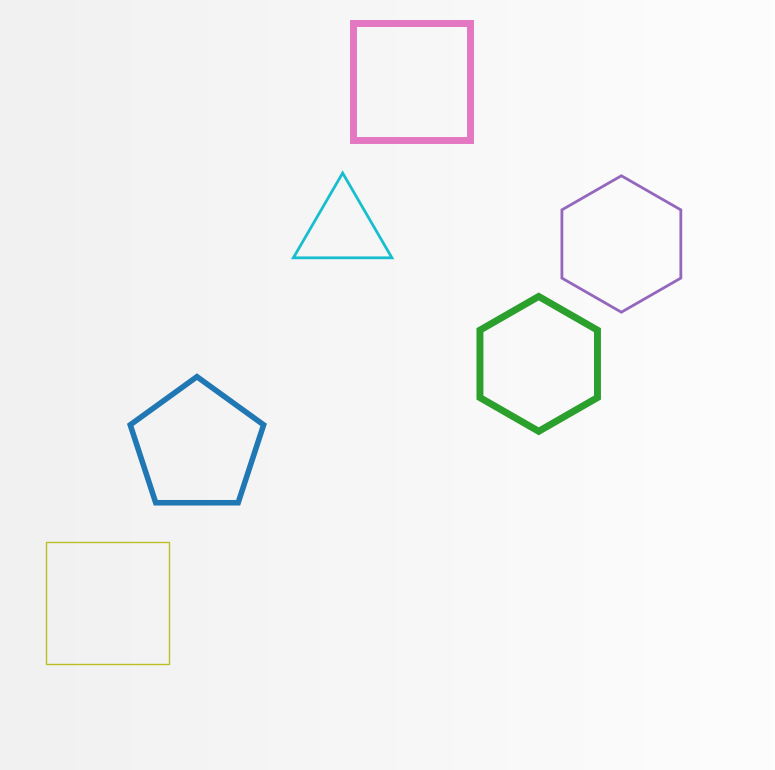[{"shape": "pentagon", "thickness": 2, "radius": 0.45, "center": [0.254, 0.42]}, {"shape": "hexagon", "thickness": 2.5, "radius": 0.44, "center": [0.695, 0.527]}, {"shape": "hexagon", "thickness": 1, "radius": 0.44, "center": [0.802, 0.683]}, {"shape": "square", "thickness": 2.5, "radius": 0.38, "center": [0.531, 0.894]}, {"shape": "square", "thickness": 0.5, "radius": 0.4, "center": [0.139, 0.217]}, {"shape": "triangle", "thickness": 1, "radius": 0.37, "center": [0.442, 0.702]}]